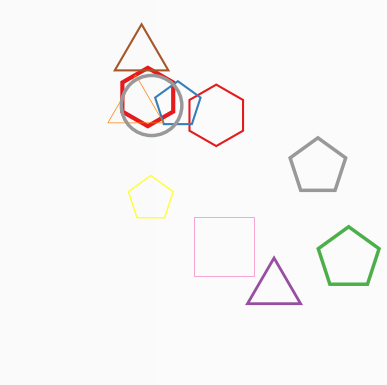[{"shape": "hexagon", "thickness": 1.5, "radius": 0.4, "center": [0.558, 0.7]}, {"shape": "hexagon", "thickness": 3, "radius": 0.38, "center": [0.381, 0.748]}, {"shape": "pentagon", "thickness": 1.5, "radius": 0.31, "center": [0.459, 0.727]}, {"shape": "pentagon", "thickness": 2.5, "radius": 0.41, "center": [0.9, 0.329]}, {"shape": "triangle", "thickness": 2, "radius": 0.4, "center": [0.707, 0.251]}, {"shape": "triangle", "thickness": 0.5, "radius": 0.41, "center": [0.35, 0.722]}, {"shape": "pentagon", "thickness": 1, "radius": 0.3, "center": [0.389, 0.484]}, {"shape": "triangle", "thickness": 1.5, "radius": 0.4, "center": [0.365, 0.857]}, {"shape": "square", "thickness": 0.5, "radius": 0.38, "center": [0.578, 0.359]}, {"shape": "circle", "thickness": 2.5, "radius": 0.39, "center": [0.391, 0.726]}, {"shape": "pentagon", "thickness": 2.5, "radius": 0.38, "center": [0.82, 0.567]}]